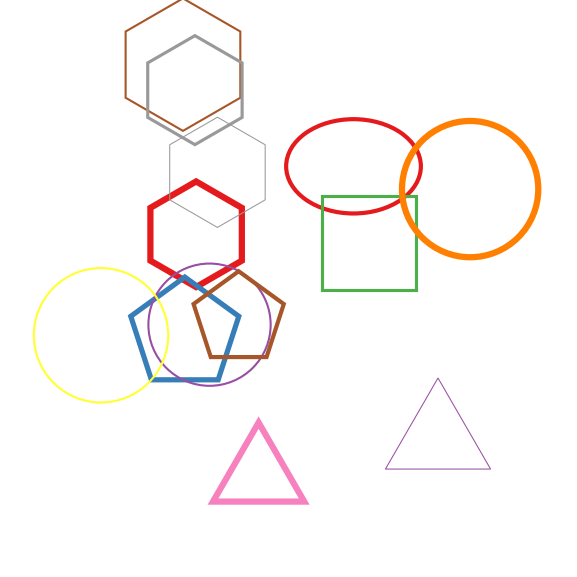[{"shape": "oval", "thickness": 2, "radius": 0.58, "center": [0.612, 0.711]}, {"shape": "hexagon", "thickness": 3, "radius": 0.46, "center": [0.34, 0.594]}, {"shape": "pentagon", "thickness": 2.5, "radius": 0.49, "center": [0.32, 0.421]}, {"shape": "square", "thickness": 1.5, "radius": 0.41, "center": [0.639, 0.579]}, {"shape": "circle", "thickness": 1, "radius": 0.53, "center": [0.363, 0.437]}, {"shape": "triangle", "thickness": 0.5, "radius": 0.53, "center": [0.758, 0.239]}, {"shape": "circle", "thickness": 3, "radius": 0.59, "center": [0.814, 0.672]}, {"shape": "circle", "thickness": 1, "radius": 0.58, "center": [0.175, 0.419]}, {"shape": "hexagon", "thickness": 1, "radius": 0.57, "center": [0.317, 0.887]}, {"shape": "pentagon", "thickness": 2, "radius": 0.41, "center": [0.413, 0.447]}, {"shape": "triangle", "thickness": 3, "radius": 0.46, "center": [0.448, 0.176]}, {"shape": "hexagon", "thickness": 0.5, "radius": 0.48, "center": [0.377, 0.701]}, {"shape": "hexagon", "thickness": 1.5, "radius": 0.47, "center": [0.338, 0.843]}]